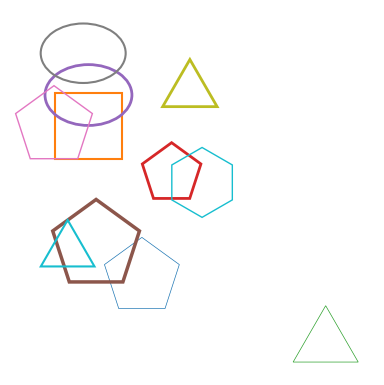[{"shape": "pentagon", "thickness": 0.5, "radius": 0.51, "center": [0.369, 0.281]}, {"shape": "square", "thickness": 1.5, "radius": 0.43, "center": [0.23, 0.672]}, {"shape": "triangle", "thickness": 0.5, "radius": 0.49, "center": [0.846, 0.108]}, {"shape": "pentagon", "thickness": 2, "radius": 0.4, "center": [0.446, 0.549]}, {"shape": "oval", "thickness": 2, "radius": 0.56, "center": [0.23, 0.753]}, {"shape": "pentagon", "thickness": 2.5, "radius": 0.59, "center": [0.25, 0.363]}, {"shape": "pentagon", "thickness": 1, "radius": 0.52, "center": [0.14, 0.673]}, {"shape": "oval", "thickness": 1.5, "radius": 0.55, "center": [0.216, 0.862]}, {"shape": "triangle", "thickness": 2, "radius": 0.41, "center": [0.493, 0.764]}, {"shape": "triangle", "thickness": 1.5, "radius": 0.4, "center": [0.176, 0.348]}, {"shape": "hexagon", "thickness": 1, "radius": 0.45, "center": [0.525, 0.526]}]